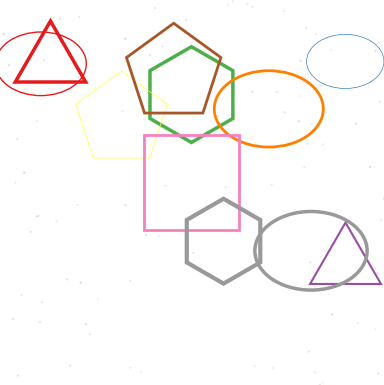[{"shape": "triangle", "thickness": 2.5, "radius": 0.53, "center": [0.131, 0.84]}, {"shape": "oval", "thickness": 1, "radius": 0.59, "center": [0.106, 0.834]}, {"shape": "oval", "thickness": 0.5, "radius": 0.5, "center": [0.897, 0.84]}, {"shape": "hexagon", "thickness": 2.5, "radius": 0.62, "center": [0.497, 0.754]}, {"shape": "triangle", "thickness": 1.5, "radius": 0.53, "center": [0.897, 0.316]}, {"shape": "oval", "thickness": 2, "radius": 0.71, "center": [0.698, 0.717]}, {"shape": "pentagon", "thickness": 0.5, "radius": 0.62, "center": [0.316, 0.691]}, {"shape": "pentagon", "thickness": 2, "radius": 0.64, "center": [0.451, 0.811]}, {"shape": "square", "thickness": 2, "radius": 0.62, "center": [0.498, 0.527]}, {"shape": "oval", "thickness": 2.5, "radius": 0.73, "center": [0.808, 0.349]}, {"shape": "hexagon", "thickness": 3, "radius": 0.55, "center": [0.581, 0.374]}]